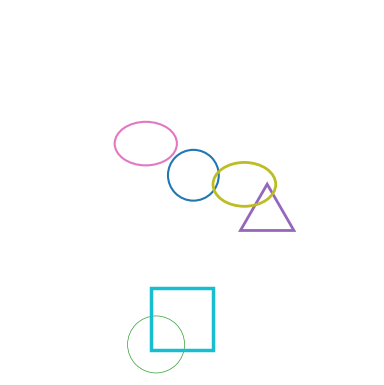[{"shape": "circle", "thickness": 1.5, "radius": 0.33, "center": [0.502, 0.545]}, {"shape": "circle", "thickness": 0.5, "radius": 0.37, "center": [0.405, 0.105]}, {"shape": "triangle", "thickness": 2, "radius": 0.4, "center": [0.694, 0.441]}, {"shape": "oval", "thickness": 1.5, "radius": 0.4, "center": [0.379, 0.627]}, {"shape": "oval", "thickness": 2, "radius": 0.41, "center": [0.635, 0.521]}, {"shape": "square", "thickness": 2.5, "radius": 0.4, "center": [0.472, 0.172]}]